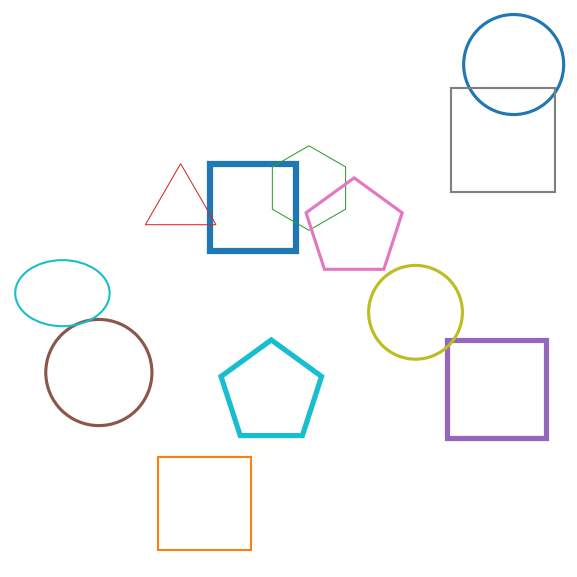[{"shape": "circle", "thickness": 1.5, "radius": 0.43, "center": [0.889, 0.887]}, {"shape": "square", "thickness": 3, "radius": 0.38, "center": [0.438, 0.639]}, {"shape": "square", "thickness": 1, "radius": 0.4, "center": [0.354, 0.128]}, {"shape": "hexagon", "thickness": 0.5, "radius": 0.37, "center": [0.535, 0.674]}, {"shape": "triangle", "thickness": 0.5, "radius": 0.35, "center": [0.313, 0.645]}, {"shape": "square", "thickness": 2.5, "radius": 0.42, "center": [0.86, 0.325]}, {"shape": "circle", "thickness": 1.5, "radius": 0.46, "center": [0.171, 0.354]}, {"shape": "pentagon", "thickness": 1.5, "radius": 0.44, "center": [0.613, 0.604]}, {"shape": "square", "thickness": 1, "radius": 0.45, "center": [0.871, 0.758]}, {"shape": "circle", "thickness": 1.5, "radius": 0.41, "center": [0.72, 0.458]}, {"shape": "oval", "thickness": 1, "radius": 0.41, "center": [0.108, 0.491]}, {"shape": "pentagon", "thickness": 2.5, "radius": 0.46, "center": [0.47, 0.319]}]